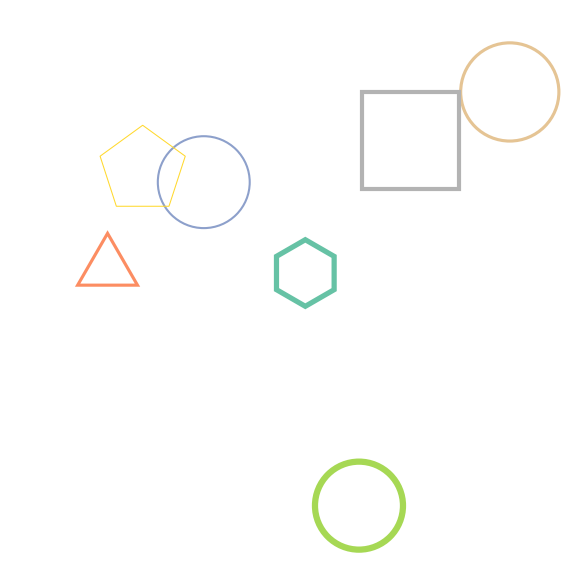[{"shape": "hexagon", "thickness": 2.5, "radius": 0.29, "center": [0.529, 0.526]}, {"shape": "triangle", "thickness": 1.5, "radius": 0.3, "center": [0.186, 0.535]}, {"shape": "circle", "thickness": 1, "radius": 0.4, "center": [0.353, 0.684]}, {"shape": "circle", "thickness": 3, "radius": 0.38, "center": [0.622, 0.124]}, {"shape": "pentagon", "thickness": 0.5, "radius": 0.39, "center": [0.247, 0.705]}, {"shape": "circle", "thickness": 1.5, "radius": 0.43, "center": [0.883, 0.84]}, {"shape": "square", "thickness": 2, "radius": 0.42, "center": [0.711, 0.756]}]